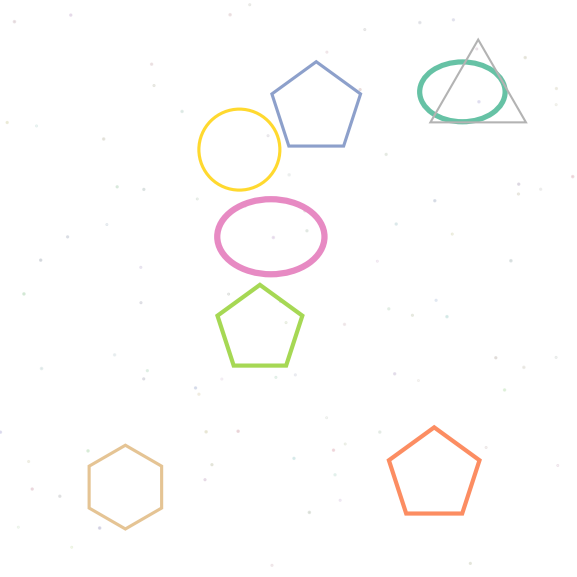[{"shape": "oval", "thickness": 2.5, "radius": 0.37, "center": [0.801, 0.84]}, {"shape": "pentagon", "thickness": 2, "radius": 0.41, "center": [0.752, 0.177]}, {"shape": "pentagon", "thickness": 1.5, "radius": 0.4, "center": [0.548, 0.812]}, {"shape": "oval", "thickness": 3, "radius": 0.46, "center": [0.469, 0.589]}, {"shape": "pentagon", "thickness": 2, "radius": 0.39, "center": [0.45, 0.429]}, {"shape": "circle", "thickness": 1.5, "radius": 0.35, "center": [0.415, 0.74]}, {"shape": "hexagon", "thickness": 1.5, "radius": 0.36, "center": [0.217, 0.156]}, {"shape": "triangle", "thickness": 1, "radius": 0.48, "center": [0.828, 0.835]}]